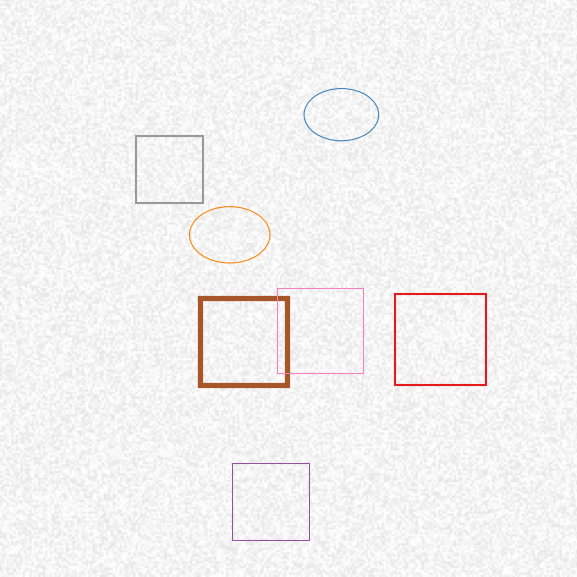[{"shape": "square", "thickness": 1, "radius": 0.39, "center": [0.763, 0.411]}, {"shape": "oval", "thickness": 0.5, "radius": 0.32, "center": [0.591, 0.801]}, {"shape": "square", "thickness": 0.5, "radius": 0.33, "center": [0.469, 0.13]}, {"shape": "oval", "thickness": 0.5, "radius": 0.35, "center": [0.398, 0.593]}, {"shape": "square", "thickness": 2.5, "radius": 0.38, "center": [0.422, 0.407]}, {"shape": "square", "thickness": 0.5, "radius": 0.37, "center": [0.554, 0.427]}, {"shape": "square", "thickness": 1, "radius": 0.29, "center": [0.294, 0.706]}]